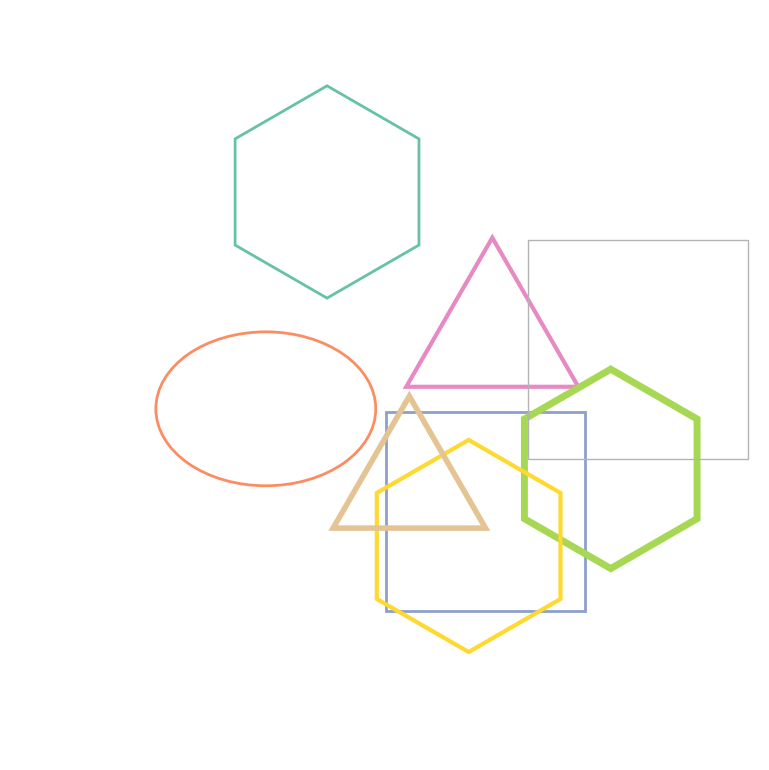[{"shape": "hexagon", "thickness": 1, "radius": 0.69, "center": [0.425, 0.751]}, {"shape": "oval", "thickness": 1, "radius": 0.71, "center": [0.345, 0.469]}, {"shape": "square", "thickness": 1, "radius": 0.65, "center": [0.631, 0.336]}, {"shape": "triangle", "thickness": 1.5, "radius": 0.65, "center": [0.639, 0.562]}, {"shape": "hexagon", "thickness": 2.5, "radius": 0.65, "center": [0.793, 0.391]}, {"shape": "hexagon", "thickness": 1.5, "radius": 0.69, "center": [0.609, 0.291]}, {"shape": "triangle", "thickness": 2, "radius": 0.57, "center": [0.532, 0.371]}, {"shape": "square", "thickness": 0.5, "radius": 0.71, "center": [0.828, 0.546]}]